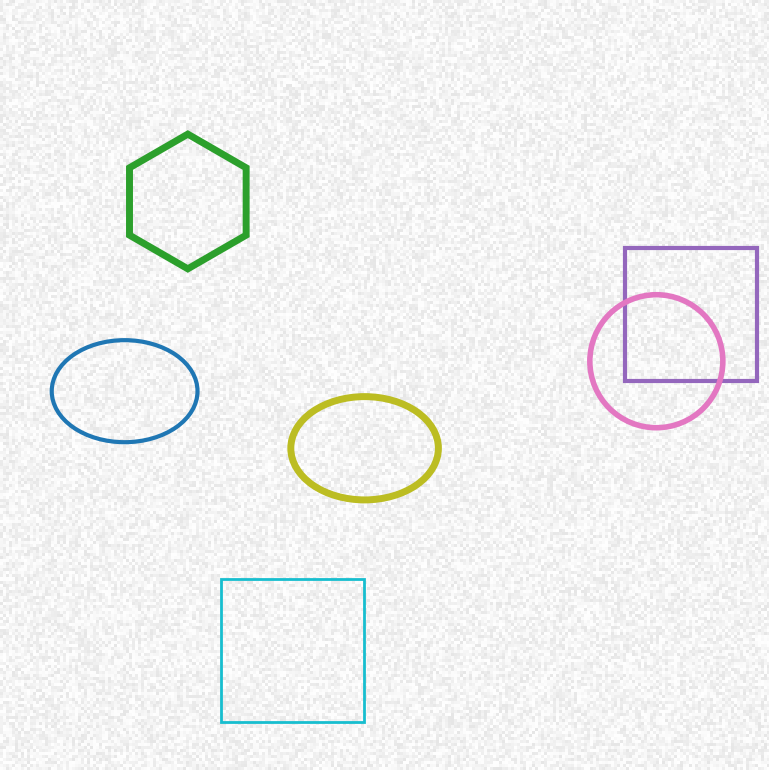[{"shape": "oval", "thickness": 1.5, "radius": 0.47, "center": [0.162, 0.492]}, {"shape": "hexagon", "thickness": 2.5, "radius": 0.44, "center": [0.244, 0.738]}, {"shape": "square", "thickness": 1.5, "radius": 0.43, "center": [0.898, 0.592]}, {"shape": "circle", "thickness": 2, "radius": 0.43, "center": [0.852, 0.531]}, {"shape": "oval", "thickness": 2.5, "radius": 0.48, "center": [0.474, 0.418]}, {"shape": "square", "thickness": 1, "radius": 0.46, "center": [0.38, 0.155]}]